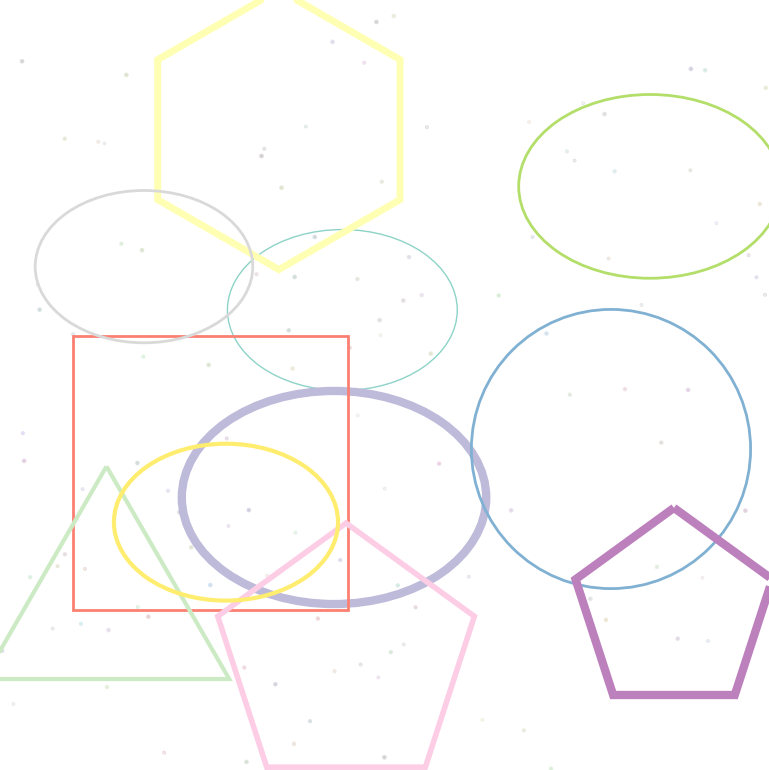[{"shape": "oval", "thickness": 0.5, "radius": 0.75, "center": [0.445, 0.597]}, {"shape": "hexagon", "thickness": 2.5, "radius": 0.91, "center": [0.362, 0.832]}, {"shape": "oval", "thickness": 3, "radius": 0.99, "center": [0.434, 0.354]}, {"shape": "square", "thickness": 1, "radius": 0.89, "center": [0.273, 0.386]}, {"shape": "circle", "thickness": 1, "radius": 0.91, "center": [0.793, 0.417]}, {"shape": "oval", "thickness": 1, "radius": 0.85, "center": [0.844, 0.758]}, {"shape": "pentagon", "thickness": 2, "radius": 0.88, "center": [0.449, 0.145]}, {"shape": "oval", "thickness": 1, "radius": 0.71, "center": [0.187, 0.654]}, {"shape": "pentagon", "thickness": 3, "radius": 0.67, "center": [0.875, 0.206]}, {"shape": "triangle", "thickness": 1.5, "radius": 0.92, "center": [0.138, 0.21]}, {"shape": "oval", "thickness": 1.5, "radius": 0.73, "center": [0.293, 0.322]}]